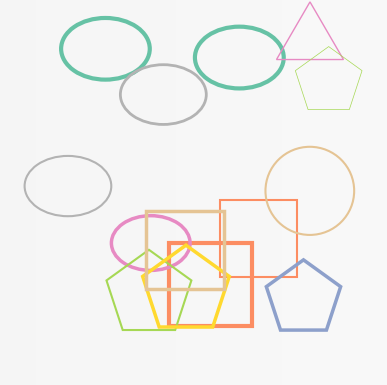[{"shape": "oval", "thickness": 3, "radius": 0.57, "center": [0.618, 0.851]}, {"shape": "oval", "thickness": 3, "radius": 0.57, "center": [0.272, 0.873]}, {"shape": "square", "thickness": 3, "radius": 0.54, "center": [0.544, 0.261]}, {"shape": "square", "thickness": 1.5, "radius": 0.5, "center": [0.668, 0.38]}, {"shape": "pentagon", "thickness": 2.5, "radius": 0.5, "center": [0.783, 0.224]}, {"shape": "oval", "thickness": 2.5, "radius": 0.51, "center": [0.389, 0.369]}, {"shape": "triangle", "thickness": 1, "radius": 0.5, "center": [0.8, 0.895]}, {"shape": "pentagon", "thickness": 1.5, "radius": 0.58, "center": [0.384, 0.236]}, {"shape": "pentagon", "thickness": 0.5, "radius": 0.45, "center": [0.848, 0.789]}, {"shape": "pentagon", "thickness": 2.5, "radius": 0.59, "center": [0.48, 0.246]}, {"shape": "circle", "thickness": 1.5, "radius": 0.57, "center": [0.8, 0.504]}, {"shape": "square", "thickness": 2.5, "radius": 0.51, "center": [0.478, 0.351]}, {"shape": "oval", "thickness": 2, "radius": 0.55, "center": [0.421, 0.754]}, {"shape": "oval", "thickness": 1.5, "radius": 0.56, "center": [0.175, 0.517]}]